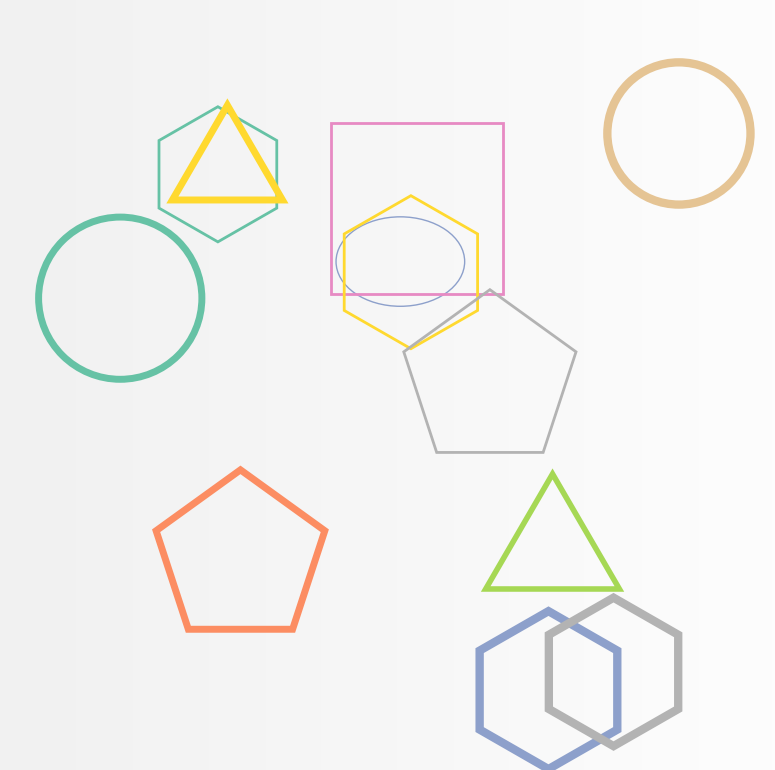[{"shape": "hexagon", "thickness": 1, "radius": 0.44, "center": [0.281, 0.774]}, {"shape": "circle", "thickness": 2.5, "radius": 0.53, "center": [0.155, 0.613]}, {"shape": "pentagon", "thickness": 2.5, "radius": 0.57, "center": [0.31, 0.275]}, {"shape": "oval", "thickness": 0.5, "radius": 0.41, "center": [0.517, 0.66]}, {"shape": "hexagon", "thickness": 3, "radius": 0.51, "center": [0.708, 0.104]}, {"shape": "square", "thickness": 1, "radius": 0.56, "center": [0.538, 0.729]}, {"shape": "triangle", "thickness": 2, "radius": 0.5, "center": [0.713, 0.285]}, {"shape": "triangle", "thickness": 2.5, "radius": 0.41, "center": [0.293, 0.781]}, {"shape": "hexagon", "thickness": 1, "radius": 0.5, "center": [0.53, 0.646]}, {"shape": "circle", "thickness": 3, "radius": 0.46, "center": [0.876, 0.827]}, {"shape": "pentagon", "thickness": 1, "radius": 0.58, "center": [0.632, 0.507]}, {"shape": "hexagon", "thickness": 3, "radius": 0.48, "center": [0.792, 0.127]}]